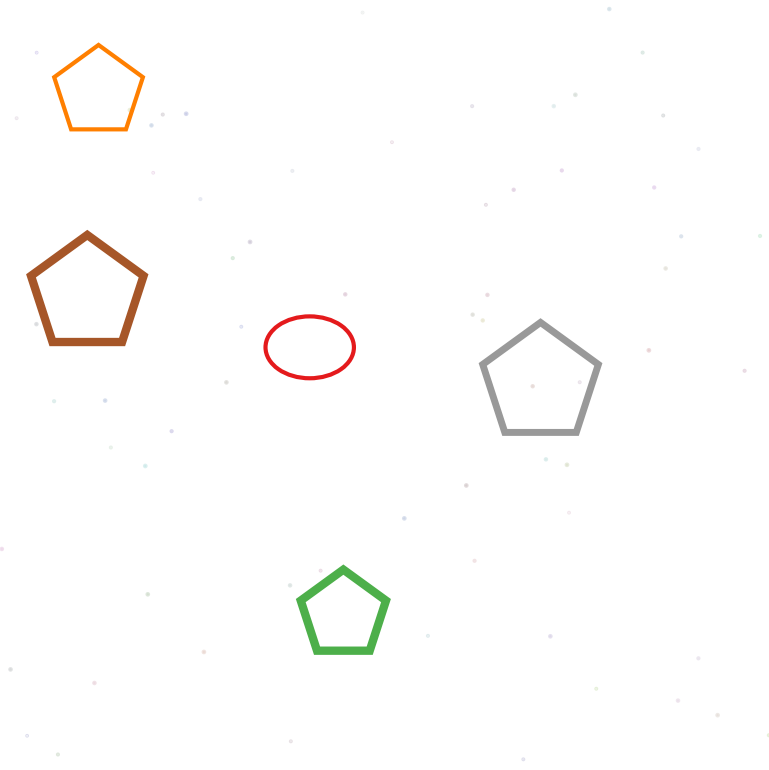[{"shape": "oval", "thickness": 1.5, "radius": 0.29, "center": [0.402, 0.549]}, {"shape": "pentagon", "thickness": 3, "radius": 0.29, "center": [0.446, 0.202]}, {"shape": "pentagon", "thickness": 1.5, "radius": 0.3, "center": [0.128, 0.881]}, {"shape": "pentagon", "thickness": 3, "radius": 0.38, "center": [0.113, 0.618]}, {"shape": "pentagon", "thickness": 2.5, "radius": 0.39, "center": [0.702, 0.502]}]